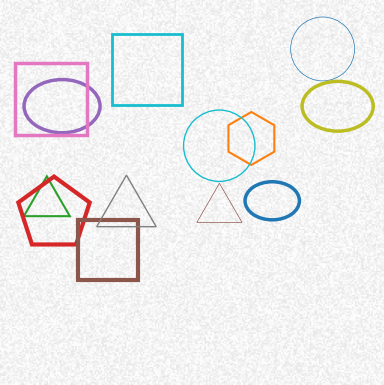[{"shape": "circle", "thickness": 0.5, "radius": 0.41, "center": [0.838, 0.873]}, {"shape": "oval", "thickness": 2.5, "radius": 0.35, "center": [0.707, 0.478]}, {"shape": "hexagon", "thickness": 1.5, "radius": 0.34, "center": [0.653, 0.64]}, {"shape": "triangle", "thickness": 1.5, "radius": 0.34, "center": [0.122, 0.473]}, {"shape": "pentagon", "thickness": 3, "radius": 0.49, "center": [0.14, 0.444]}, {"shape": "oval", "thickness": 2.5, "radius": 0.49, "center": [0.161, 0.724]}, {"shape": "square", "thickness": 3, "radius": 0.39, "center": [0.281, 0.351]}, {"shape": "triangle", "thickness": 0.5, "radius": 0.34, "center": [0.57, 0.456]}, {"shape": "square", "thickness": 2.5, "radius": 0.47, "center": [0.132, 0.744]}, {"shape": "triangle", "thickness": 1, "radius": 0.45, "center": [0.328, 0.456]}, {"shape": "oval", "thickness": 2.5, "radius": 0.46, "center": [0.877, 0.724]}, {"shape": "circle", "thickness": 1, "radius": 0.46, "center": [0.569, 0.621]}, {"shape": "square", "thickness": 2, "radius": 0.46, "center": [0.382, 0.819]}]